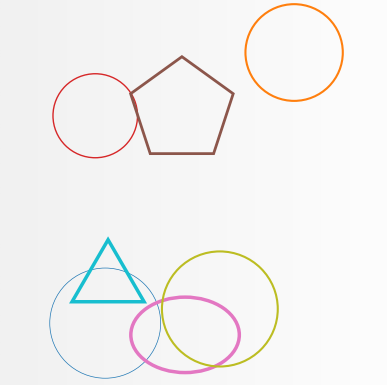[{"shape": "circle", "thickness": 0.5, "radius": 0.72, "center": [0.272, 0.161]}, {"shape": "circle", "thickness": 1.5, "radius": 0.63, "center": [0.759, 0.864]}, {"shape": "circle", "thickness": 1, "radius": 0.55, "center": [0.246, 0.699]}, {"shape": "pentagon", "thickness": 2, "radius": 0.7, "center": [0.469, 0.714]}, {"shape": "oval", "thickness": 2.5, "radius": 0.7, "center": [0.478, 0.13]}, {"shape": "circle", "thickness": 1.5, "radius": 0.75, "center": [0.567, 0.197]}, {"shape": "triangle", "thickness": 2.5, "radius": 0.54, "center": [0.279, 0.27]}]